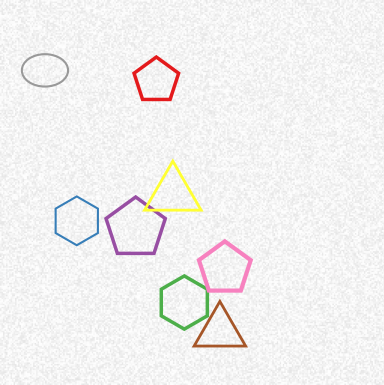[{"shape": "pentagon", "thickness": 2.5, "radius": 0.3, "center": [0.406, 0.791]}, {"shape": "hexagon", "thickness": 1.5, "radius": 0.32, "center": [0.199, 0.426]}, {"shape": "hexagon", "thickness": 2.5, "radius": 0.35, "center": [0.479, 0.214]}, {"shape": "pentagon", "thickness": 2.5, "radius": 0.4, "center": [0.352, 0.407]}, {"shape": "triangle", "thickness": 2, "radius": 0.42, "center": [0.449, 0.497]}, {"shape": "triangle", "thickness": 2, "radius": 0.39, "center": [0.571, 0.14]}, {"shape": "pentagon", "thickness": 3, "radius": 0.35, "center": [0.584, 0.302]}, {"shape": "oval", "thickness": 1.5, "radius": 0.3, "center": [0.117, 0.817]}]